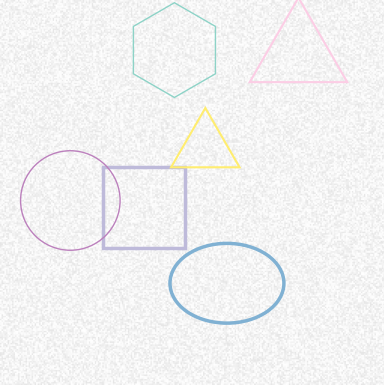[{"shape": "hexagon", "thickness": 1, "radius": 0.62, "center": [0.453, 0.87]}, {"shape": "square", "thickness": 2.5, "radius": 0.53, "center": [0.374, 0.461]}, {"shape": "oval", "thickness": 2.5, "radius": 0.74, "center": [0.589, 0.264]}, {"shape": "triangle", "thickness": 1.5, "radius": 0.73, "center": [0.775, 0.86]}, {"shape": "circle", "thickness": 1, "radius": 0.65, "center": [0.183, 0.479]}, {"shape": "triangle", "thickness": 1.5, "radius": 0.51, "center": [0.533, 0.617]}]